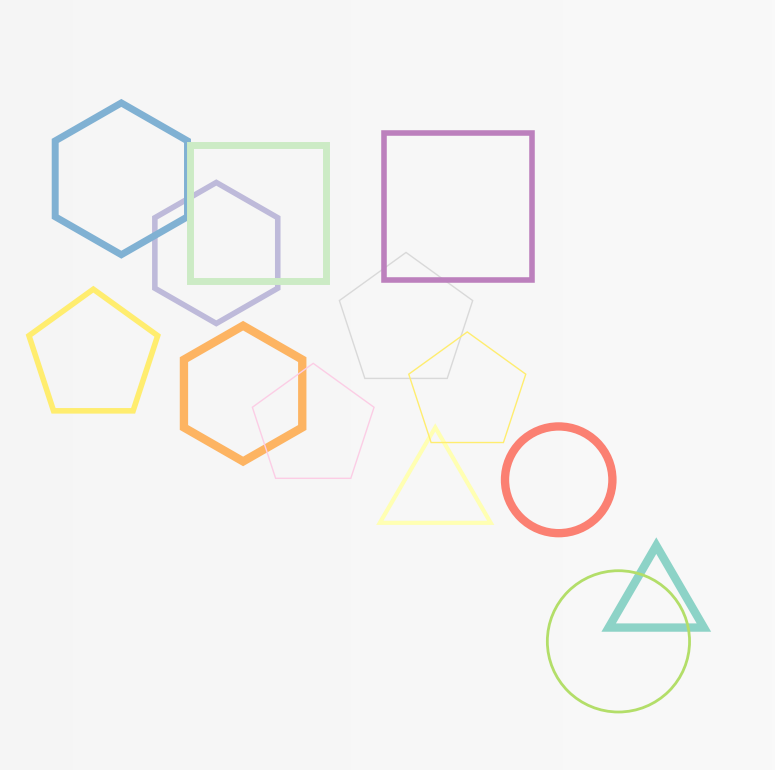[{"shape": "triangle", "thickness": 3, "radius": 0.35, "center": [0.847, 0.22]}, {"shape": "triangle", "thickness": 1.5, "radius": 0.41, "center": [0.562, 0.362]}, {"shape": "hexagon", "thickness": 2, "radius": 0.46, "center": [0.279, 0.671]}, {"shape": "circle", "thickness": 3, "radius": 0.35, "center": [0.721, 0.377]}, {"shape": "hexagon", "thickness": 2.5, "radius": 0.49, "center": [0.157, 0.768]}, {"shape": "hexagon", "thickness": 3, "radius": 0.44, "center": [0.314, 0.489]}, {"shape": "circle", "thickness": 1, "radius": 0.46, "center": [0.798, 0.167]}, {"shape": "pentagon", "thickness": 0.5, "radius": 0.41, "center": [0.404, 0.446]}, {"shape": "pentagon", "thickness": 0.5, "radius": 0.45, "center": [0.524, 0.582]}, {"shape": "square", "thickness": 2, "radius": 0.48, "center": [0.591, 0.732]}, {"shape": "square", "thickness": 2.5, "radius": 0.44, "center": [0.333, 0.723]}, {"shape": "pentagon", "thickness": 2, "radius": 0.44, "center": [0.12, 0.537]}, {"shape": "pentagon", "thickness": 0.5, "radius": 0.4, "center": [0.603, 0.49]}]